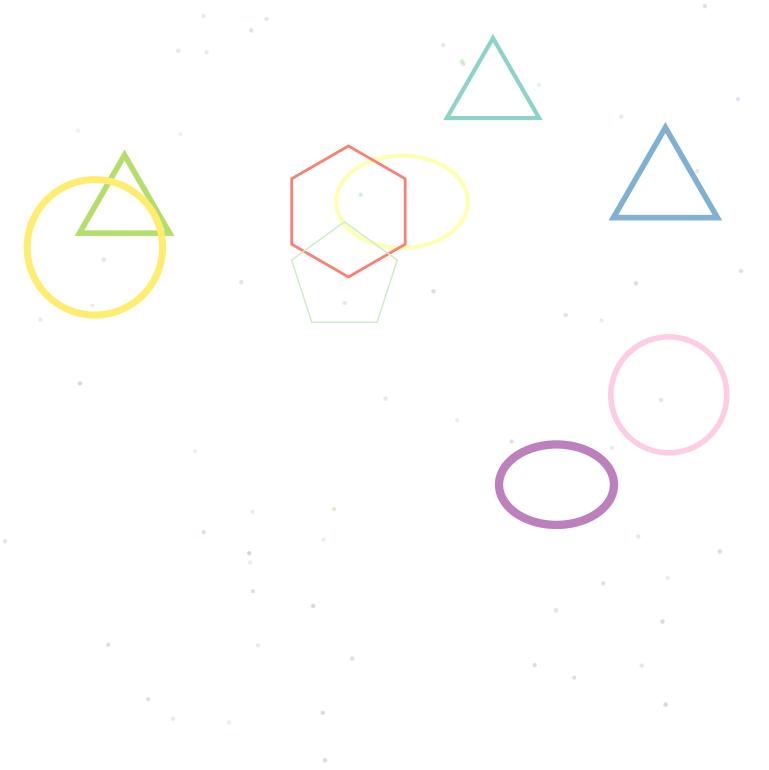[{"shape": "triangle", "thickness": 1.5, "radius": 0.35, "center": [0.64, 0.881]}, {"shape": "oval", "thickness": 1.5, "radius": 0.43, "center": [0.522, 0.738]}, {"shape": "hexagon", "thickness": 1, "radius": 0.43, "center": [0.453, 0.725]}, {"shape": "triangle", "thickness": 2, "radius": 0.39, "center": [0.864, 0.756]}, {"shape": "triangle", "thickness": 2, "radius": 0.34, "center": [0.162, 0.731]}, {"shape": "circle", "thickness": 2, "radius": 0.38, "center": [0.869, 0.487]}, {"shape": "oval", "thickness": 3, "radius": 0.37, "center": [0.723, 0.371]}, {"shape": "pentagon", "thickness": 0.5, "radius": 0.36, "center": [0.447, 0.64]}, {"shape": "circle", "thickness": 2.5, "radius": 0.44, "center": [0.123, 0.679]}]